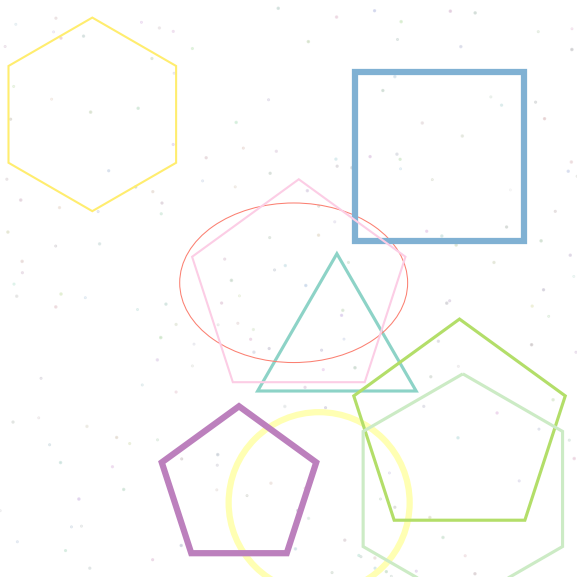[{"shape": "triangle", "thickness": 1.5, "radius": 0.79, "center": [0.583, 0.401]}, {"shape": "circle", "thickness": 3, "radius": 0.78, "center": [0.553, 0.129]}, {"shape": "oval", "thickness": 0.5, "radius": 0.99, "center": [0.509, 0.509]}, {"shape": "square", "thickness": 3, "radius": 0.73, "center": [0.761, 0.729]}, {"shape": "pentagon", "thickness": 1.5, "radius": 0.96, "center": [0.796, 0.254]}, {"shape": "pentagon", "thickness": 1, "radius": 0.97, "center": [0.517, 0.494]}, {"shape": "pentagon", "thickness": 3, "radius": 0.7, "center": [0.414, 0.155]}, {"shape": "hexagon", "thickness": 1.5, "radius": 1.0, "center": [0.801, 0.152]}, {"shape": "hexagon", "thickness": 1, "radius": 0.84, "center": [0.16, 0.801]}]